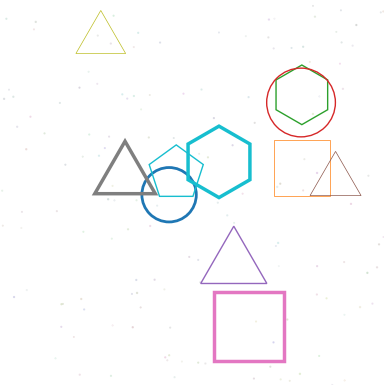[{"shape": "circle", "thickness": 2, "radius": 0.35, "center": [0.439, 0.494]}, {"shape": "square", "thickness": 0.5, "radius": 0.36, "center": [0.785, 0.564]}, {"shape": "hexagon", "thickness": 1, "radius": 0.39, "center": [0.784, 0.754]}, {"shape": "circle", "thickness": 1, "radius": 0.45, "center": [0.782, 0.734]}, {"shape": "triangle", "thickness": 1, "radius": 0.5, "center": [0.607, 0.313]}, {"shape": "triangle", "thickness": 0.5, "radius": 0.38, "center": [0.872, 0.53]}, {"shape": "square", "thickness": 2.5, "radius": 0.45, "center": [0.646, 0.152]}, {"shape": "triangle", "thickness": 2.5, "radius": 0.45, "center": [0.325, 0.542]}, {"shape": "triangle", "thickness": 0.5, "radius": 0.37, "center": [0.262, 0.898]}, {"shape": "hexagon", "thickness": 2.5, "radius": 0.46, "center": [0.569, 0.58]}, {"shape": "pentagon", "thickness": 1, "radius": 0.37, "center": [0.458, 0.55]}]